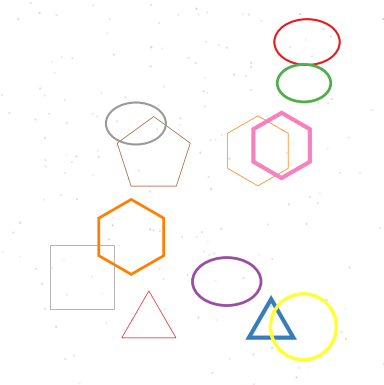[{"shape": "triangle", "thickness": 0.5, "radius": 0.41, "center": [0.387, 0.163]}, {"shape": "oval", "thickness": 1.5, "radius": 0.42, "center": [0.797, 0.891]}, {"shape": "triangle", "thickness": 3, "radius": 0.33, "center": [0.704, 0.156]}, {"shape": "oval", "thickness": 2, "radius": 0.35, "center": [0.79, 0.784]}, {"shape": "oval", "thickness": 2, "radius": 0.44, "center": [0.589, 0.269]}, {"shape": "hexagon", "thickness": 0.5, "radius": 0.45, "center": [0.67, 0.608]}, {"shape": "hexagon", "thickness": 2, "radius": 0.49, "center": [0.341, 0.385]}, {"shape": "circle", "thickness": 2.5, "radius": 0.43, "center": [0.788, 0.151]}, {"shape": "pentagon", "thickness": 0.5, "radius": 0.5, "center": [0.399, 0.597]}, {"shape": "hexagon", "thickness": 3, "radius": 0.42, "center": [0.732, 0.622]}, {"shape": "square", "thickness": 0.5, "radius": 0.42, "center": [0.214, 0.281]}, {"shape": "oval", "thickness": 1.5, "radius": 0.39, "center": [0.353, 0.679]}]